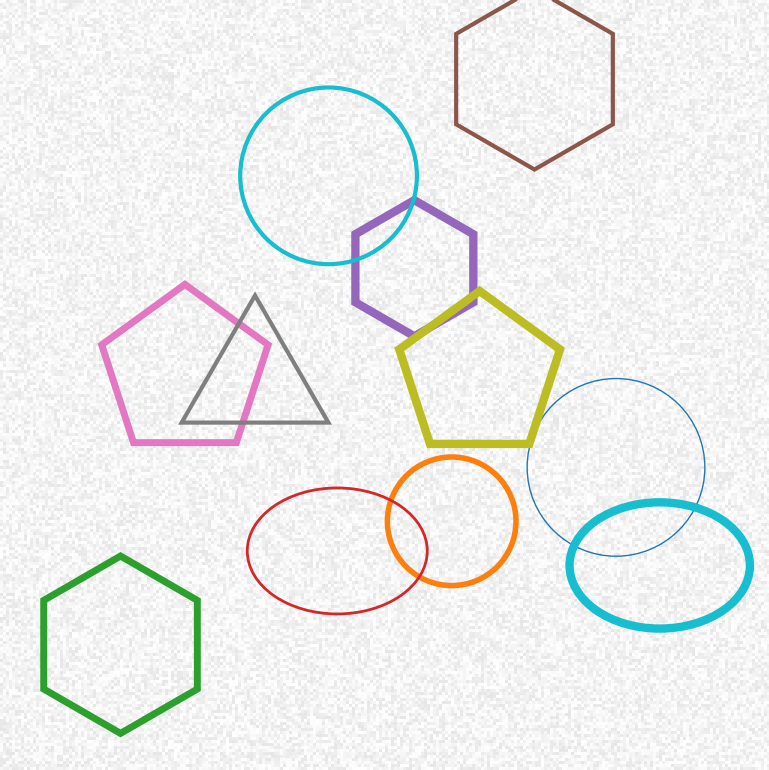[{"shape": "circle", "thickness": 0.5, "radius": 0.58, "center": [0.8, 0.393]}, {"shape": "circle", "thickness": 2, "radius": 0.42, "center": [0.587, 0.323]}, {"shape": "hexagon", "thickness": 2.5, "radius": 0.58, "center": [0.157, 0.163]}, {"shape": "oval", "thickness": 1, "radius": 0.58, "center": [0.438, 0.284]}, {"shape": "hexagon", "thickness": 3, "radius": 0.44, "center": [0.538, 0.652]}, {"shape": "hexagon", "thickness": 1.5, "radius": 0.59, "center": [0.694, 0.897]}, {"shape": "pentagon", "thickness": 2.5, "radius": 0.57, "center": [0.24, 0.517]}, {"shape": "triangle", "thickness": 1.5, "radius": 0.55, "center": [0.331, 0.506]}, {"shape": "pentagon", "thickness": 3, "radius": 0.55, "center": [0.623, 0.512]}, {"shape": "circle", "thickness": 1.5, "radius": 0.57, "center": [0.427, 0.772]}, {"shape": "oval", "thickness": 3, "radius": 0.59, "center": [0.857, 0.266]}]